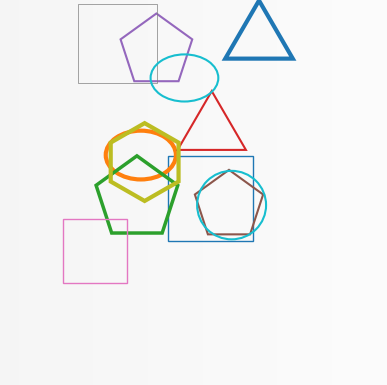[{"shape": "triangle", "thickness": 3, "radius": 0.5, "center": [0.668, 0.898]}, {"shape": "square", "thickness": 1, "radius": 0.55, "center": [0.543, 0.485]}, {"shape": "oval", "thickness": 3, "radius": 0.45, "center": [0.363, 0.597]}, {"shape": "pentagon", "thickness": 2.5, "radius": 0.55, "center": [0.353, 0.484]}, {"shape": "triangle", "thickness": 1.5, "radius": 0.51, "center": [0.546, 0.662]}, {"shape": "pentagon", "thickness": 1.5, "radius": 0.49, "center": [0.404, 0.868]}, {"shape": "pentagon", "thickness": 1.5, "radius": 0.46, "center": [0.591, 0.466]}, {"shape": "square", "thickness": 1, "radius": 0.42, "center": [0.245, 0.349]}, {"shape": "square", "thickness": 0.5, "radius": 0.51, "center": [0.304, 0.887]}, {"shape": "hexagon", "thickness": 3, "radius": 0.51, "center": [0.373, 0.579]}, {"shape": "circle", "thickness": 1.5, "radius": 0.44, "center": [0.598, 0.467]}, {"shape": "oval", "thickness": 1.5, "radius": 0.44, "center": [0.476, 0.798]}]